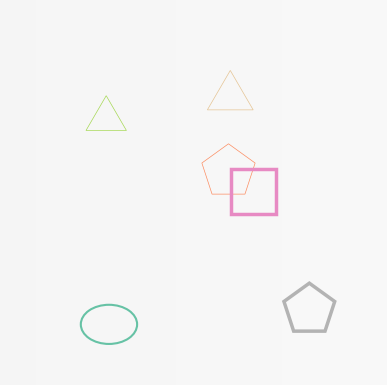[{"shape": "oval", "thickness": 1.5, "radius": 0.36, "center": [0.281, 0.157]}, {"shape": "pentagon", "thickness": 0.5, "radius": 0.36, "center": [0.59, 0.554]}, {"shape": "square", "thickness": 2.5, "radius": 0.29, "center": [0.654, 0.502]}, {"shape": "triangle", "thickness": 0.5, "radius": 0.3, "center": [0.274, 0.691]}, {"shape": "triangle", "thickness": 0.5, "radius": 0.34, "center": [0.594, 0.749]}, {"shape": "pentagon", "thickness": 2.5, "radius": 0.34, "center": [0.798, 0.196]}]